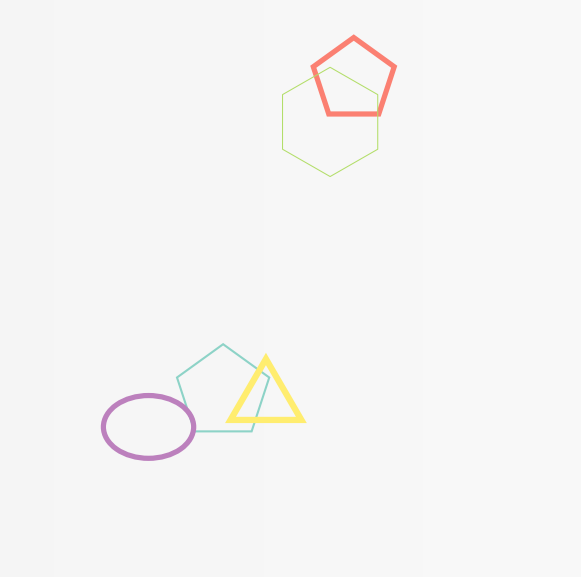[{"shape": "pentagon", "thickness": 1, "radius": 0.42, "center": [0.384, 0.32]}, {"shape": "pentagon", "thickness": 2.5, "radius": 0.37, "center": [0.609, 0.861]}, {"shape": "hexagon", "thickness": 0.5, "radius": 0.47, "center": [0.568, 0.788]}, {"shape": "oval", "thickness": 2.5, "radius": 0.39, "center": [0.256, 0.26]}, {"shape": "triangle", "thickness": 3, "radius": 0.35, "center": [0.458, 0.307]}]